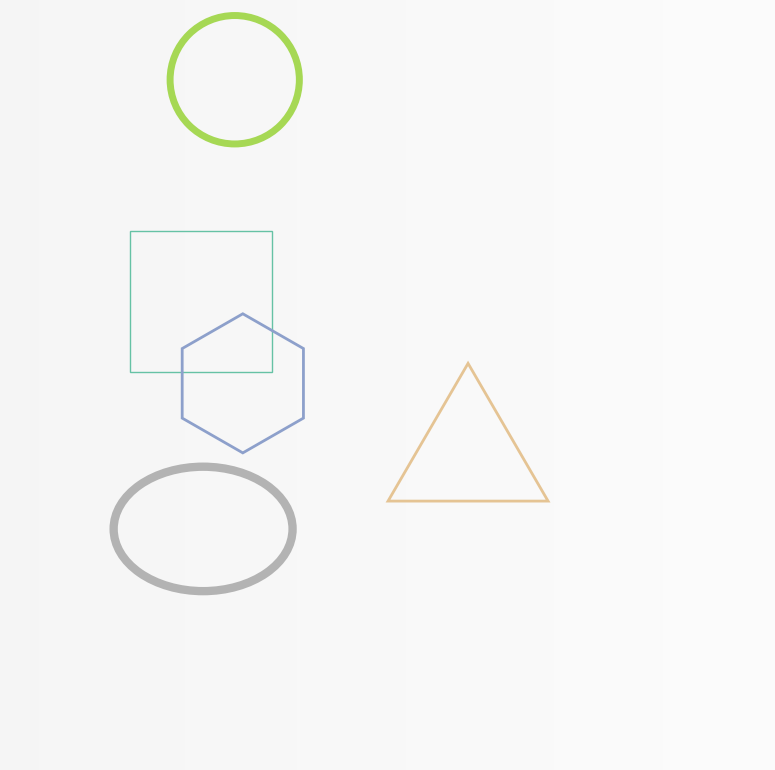[{"shape": "square", "thickness": 0.5, "radius": 0.46, "center": [0.259, 0.608]}, {"shape": "hexagon", "thickness": 1, "radius": 0.45, "center": [0.313, 0.502]}, {"shape": "circle", "thickness": 2.5, "radius": 0.42, "center": [0.303, 0.896]}, {"shape": "triangle", "thickness": 1, "radius": 0.6, "center": [0.604, 0.409]}, {"shape": "oval", "thickness": 3, "radius": 0.58, "center": [0.262, 0.313]}]